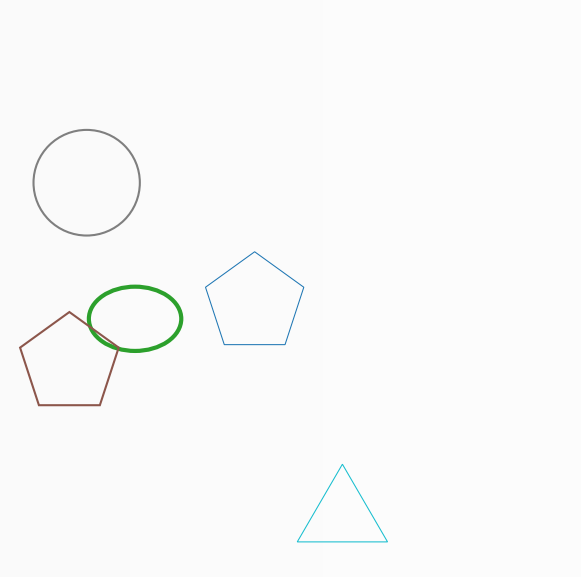[{"shape": "pentagon", "thickness": 0.5, "radius": 0.44, "center": [0.438, 0.474]}, {"shape": "oval", "thickness": 2, "radius": 0.4, "center": [0.232, 0.447]}, {"shape": "pentagon", "thickness": 1, "radius": 0.45, "center": [0.119, 0.37]}, {"shape": "circle", "thickness": 1, "radius": 0.46, "center": [0.149, 0.683]}, {"shape": "triangle", "thickness": 0.5, "radius": 0.45, "center": [0.589, 0.106]}]